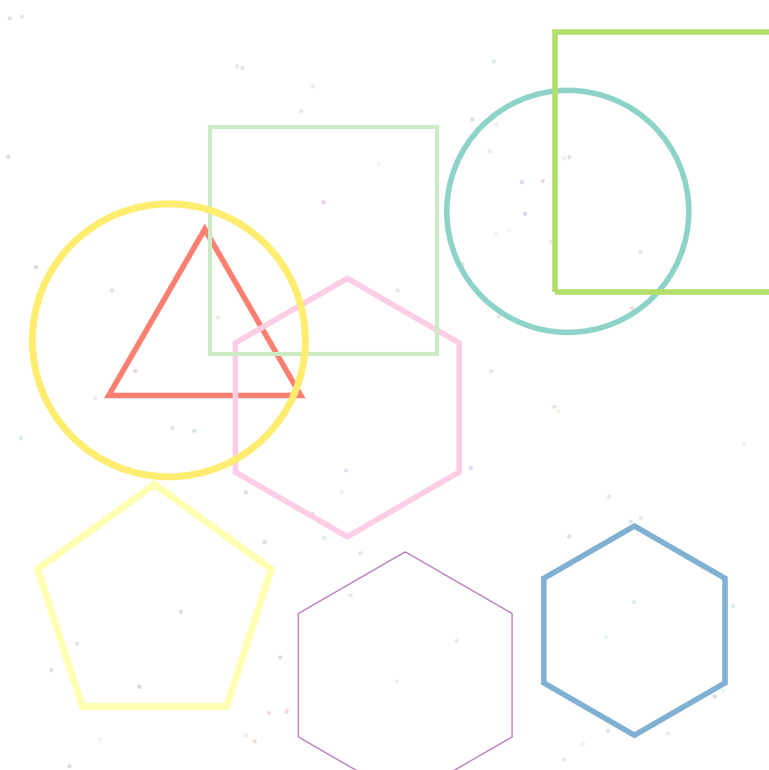[{"shape": "circle", "thickness": 2, "radius": 0.79, "center": [0.737, 0.725]}, {"shape": "pentagon", "thickness": 2.5, "radius": 0.8, "center": [0.201, 0.212]}, {"shape": "triangle", "thickness": 2, "radius": 0.72, "center": [0.266, 0.558]}, {"shape": "hexagon", "thickness": 2, "radius": 0.68, "center": [0.824, 0.181]}, {"shape": "square", "thickness": 2, "radius": 0.85, "center": [0.89, 0.789]}, {"shape": "hexagon", "thickness": 2, "radius": 0.84, "center": [0.451, 0.471]}, {"shape": "hexagon", "thickness": 0.5, "radius": 0.8, "center": [0.526, 0.123]}, {"shape": "square", "thickness": 1.5, "radius": 0.74, "center": [0.42, 0.687]}, {"shape": "circle", "thickness": 2.5, "radius": 0.89, "center": [0.219, 0.558]}]